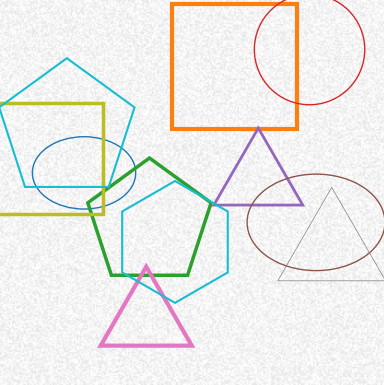[{"shape": "oval", "thickness": 1, "radius": 0.67, "center": [0.218, 0.551]}, {"shape": "square", "thickness": 3, "radius": 0.81, "center": [0.61, 0.828]}, {"shape": "pentagon", "thickness": 2.5, "radius": 0.84, "center": [0.388, 0.421]}, {"shape": "circle", "thickness": 1, "radius": 0.72, "center": [0.804, 0.871]}, {"shape": "triangle", "thickness": 2, "radius": 0.67, "center": [0.671, 0.534]}, {"shape": "oval", "thickness": 1, "radius": 0.89, "center": [0.821, 0.422]}, {"shape": "triangle", "thickness": 3, "radius": 0.68, "center": [0.38, 0.171]}, {"shape": "triangle", "thickness": 0.5, "radius": 0.81, "center": [0.862, 0.352]}, {"shape": "square", "thickness": 2.5, "radius": 0.72, "center": [0.123, 0.589]}, {"shape": "hexagon", "thickness": 1.5, "radius": 0.79, "center": [0.454, 0.372]}, {"shape": "pentagon", "thickness": 1.5, "radius": 0.92, "center": [0.174, 0.664]}]